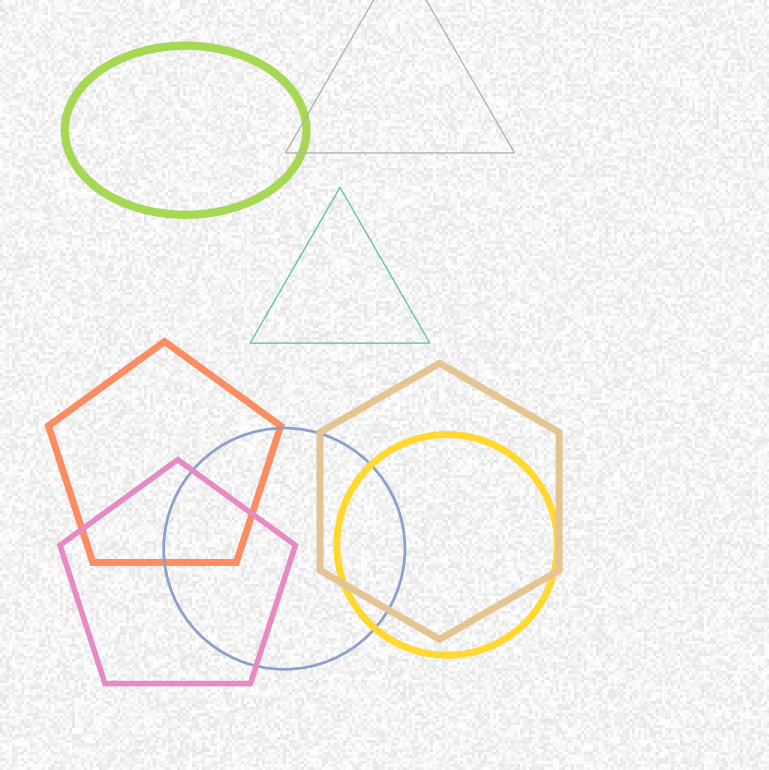[{"shape": "triangle", "thickness": 0.5, "radius": 0.67, "center": [0.442, 0.622]}, {"shape": "pentagon", "thickness": 2.5, "radius": 0.79, "center": [0.214, 0.398]}, {"shape": "circle", "thickness": 1, "radius": 0.78, "center": [0.369, 0.287]}, {"shape": "pentagon", "thickness": 2, "radius": 0.8, "center": [0.231, 0.242]}, {"shape": "oval", "thickness": 3, "radius": 0.78, "center": [0.241, 0.831]}, {"shape": "circle", "thickness": 2.5, "radius": 0.72, "center": [0.581, 0.292]}, {"shape": "hexagon", "thickness": 2.5, "radius": 0.9, "center": [0.571, 0.349]}, {"shape": "triangle", "thickness": 0.5, "radius": 0.86, "center": [0.519, 0.887]}]